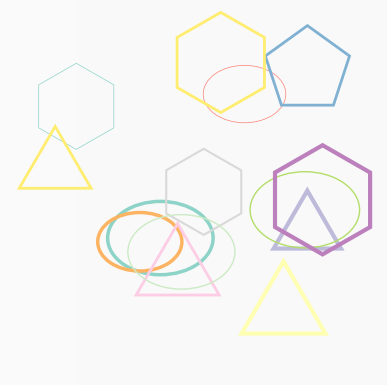[{"shape": "oval", "thickness": 2.5, "radius": 0.68, "center": [0.414, 0.382]}, {"shape": "hexagon", "thickness": 0.5, "radius": 0.56, "center": [0.197, 0.724]}, {"shape": "triangle", "thickness": 3, "radius": 0.62, "center": [0.732, 0.196]}, {"shape": "triangle", "thickness": 3, "radius": 0.5, "center": [0.793, 0.405]}, {"shape": "oval", "thickness": 0.5, "radius": 0.53, "center": [0.631, 0.756]}, {"shape": "pentagon", "thickness": 2, "radius": 0.57, "center": [0.793, 0.819]}, {"shape": "oval", "thickness": 2.5, "radius": 0.54, "center": [0.361, 0.372]}, {"shape": "oval", "thickness": 1, "radius": 0.71, "center": [0.787, 0.455]}, {"shape": "triangle", "thickness": 2, "radius": 0.62, "center": [0.459, 0.296]}, {"shape": "hexagon", "thickness": 1.5, "radius": 0.56, "center": [0.526, 0.502]}, {"shape": "hexagon", "thickness": 3, "radius": 0.71, "center": [0.832, 0.481]}, {"shape": "oval", "thickness": 1, "radius": 0.69, "center": [0.468, 0.346]}, {"shape": "triangle", "thickness": 2, "radius": 0.54, "center": [0.142, 0.565]}, {"shape": "hexagon", "thickness": 2, "radius": 0.65, "center": [0.57, 0.838]}]